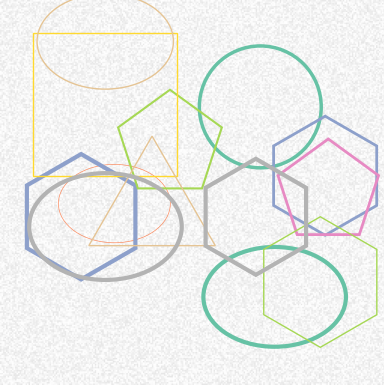[{"shape": "oval", "thickness": 3, "radius": 0.93, "center": [0.713, 0.229]}, {"shape": "circle", "thickness": 2.5, "radius": 0.79, "center": [0.676, 0.722]}, {"shape": "oval", "thickness": 0.5, "radius": 0.73, "center": [0.297, 0.471]}, {"shape": "hexagon", "thickness": 2, "radius": 0.77, "center": [0.845, 0.544]}, {"shape": "hexagon", "thickness": 3, "radius": 0.81, "center": [0.211, 0.437]}, {"shape": "pentagon", "thickness": 2, "radius": 0.69, "center": [0.853, 0.502]}, {"shape": "hexagon", "thickness": 1, "radius": 0.85, "center": [0.832, 0.267]}, {"shape": "pentagon", "thickness": 1.5, "radius": 0.71, "center": [0.441, 0.625]}, {"shape": "square", "thickness": 1, "radius": 0.93, "center": [0.273, 0.728]}, {"shape": "oval", "thickness": 1, "radius": 0.89, "center": [0.273, 0.892]}, {"shape": "triangle", "thickness": 1, "radius": 0.95, "center": [0.395, 0.457]}, {"shape": "oval", "thickness": 3, "radius": 0.99, "center": [0.274, 0.412]}, {"shape": "hexagon", "thickness": 3, "radius": 0.75, "center": [0.665, 0.437]}]